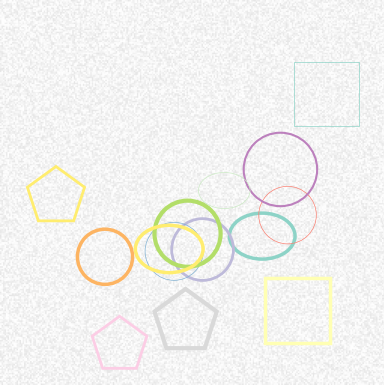[{"shape": "square", "thickness": 0.5, "radius": 0.42, "center": [0.848, 0.756]}, {"shape": "oval", "thickness": 2.5, "radius": 0.43, "center": [0.681, 0.387]}, {"shape": "square", "thickness": 2.5, "radius": 0.42, "center": [0.773, 0.194]}, {"shape": "circle", "thickness": 2, "radius": 0.4, "center": [0.526, 0.352]}, {"shape": "circle", "thickness": 0.5, "radius": 0.37, "center": [0.747, 0.441]}, {"shape": "circle", "thickness": 0.5, "radius": 0.38, "center": [0.452, 0.347]}, {"shape": "circle", "thickness": 2.5, "radius": 0.36, "center": [0.273, 0.333]}, {"shape": "circle", "thickness": 3, "radius": 0.43, "center": [0.487, 0.393]}, {"shape": "pentagon", "thickness": 2, "radius": 0.37, "center": [0.31, 0.104]}, {"shape": "pentagon", "thickness": 3, "radius": 0.42, "center": [0.482, 0.164]}, {"shape": "circle", "thickness": 1.5, "radius": 0.48, "center": [0.728, 0.56]}, {"shape": "oval", "thickness": 0.5, "radius": 0.33, "center": [0.583, 0.505]}, {"shape": "pentagon", "thickness": 2, "radius": 0.39, "center": [0.145, 0.489]}, {"shape": "oval", "thickness": 2.5, "radius": 0.44, "center": [0.44, 0.353]}]